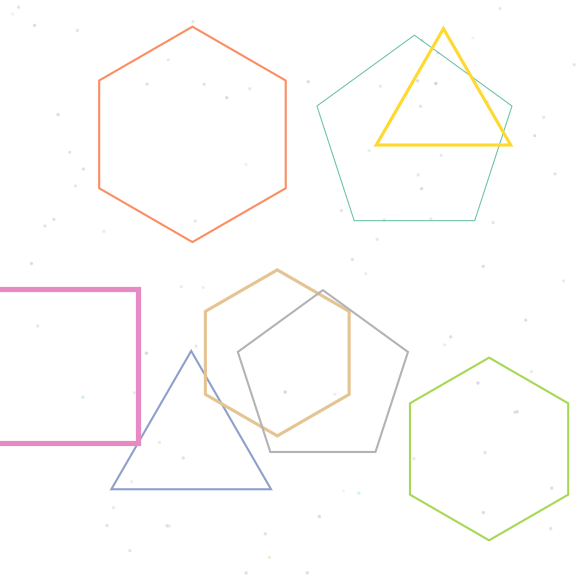[{"shape": "pentagon", "thickness": 0.5, "radius": 0.89, "center": [0.718, 0.761]}, {"shape": "hexagon", "thickness": 1, "radius": 0.93, "center": [0.333, 0.766]}, {"shape": "triangle", "thickness": 1, "radius": 0.8, "center": [0.331, 0.232]}, {"shape": "square", "thickness": 2.5, "radius": 0.67, "center": [0.105, 0.365]}, {"shape": "hexagon", "thickness": 1, "radius": 0.79, "center": [0.847, 0.222]}, {"shape": "triangle", "thickness": 1.5, "radius": 0.67, "center": [0.768, 0.815]}, {"shape": "hexagon", "thickness": 1.5, "radius": 0.72, "center": [0.48, 0.388]}, {"shape": "pentagon", "thickness": 1, "radius": 0.77, "center": [0.559, 0.342]}]